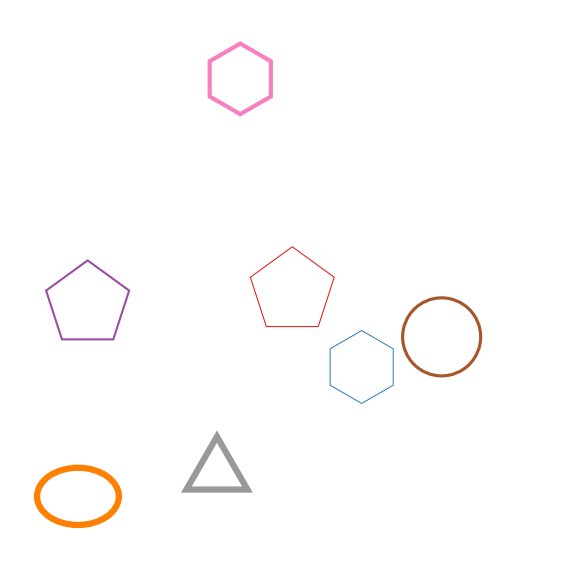[{"shape": "pentagon", "thickness": 0.5, "radius": 0.38, "center": [0.506, 0.495]}, {"shape": "hexagon", "thickness": 0.5, "radius": 0.32, "center": [0.626, 0.364]}, {"shape": "pentagon", "thickness": 1, "radius": 0.38, "center": [0.152, 0.473]}, {"shape": "oval", "thickness": 3, "radius": 0.35, "center": [0.135, 0.14]}, {"shape": "circle", "thickness": 1.5, "radius": 0.34, "center": [0.765, 0.416]}, {"shape": "hexagon", "thickness": 2, "radius": 0.31, "center": [0.416, 0.863]}, {"shape": "triangle", "thickness": 3, "radius": 0.31, "center": [0.376, 0.182]}]